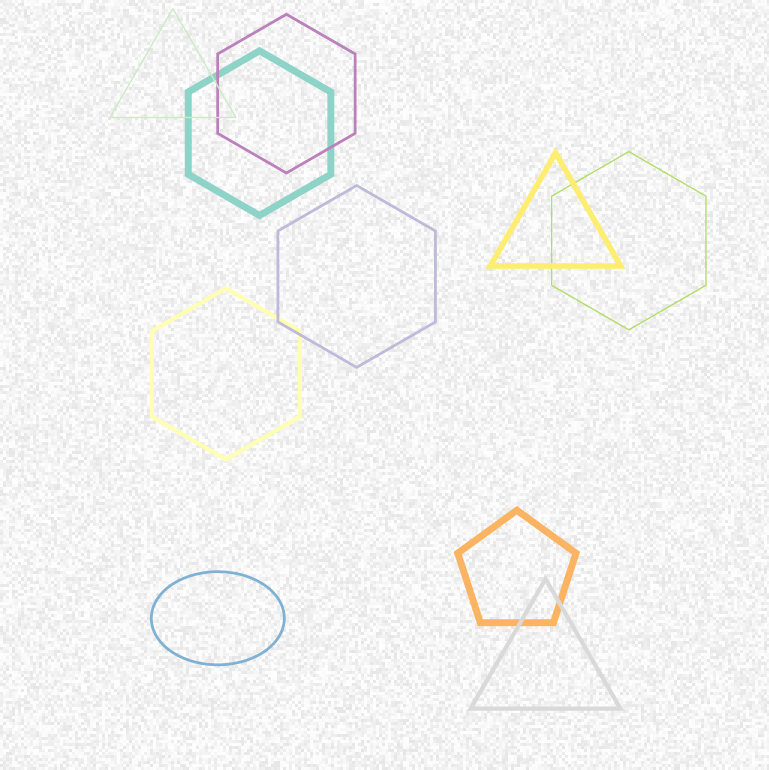[{"shape": "hexagon", "thickness": 2.5, "radius": 0.53, "center": [0.337, 0.827]}, {"shape": "hexagon", "thickness": 1.5, "radius": 0.56, "center": [0.293, 0.514]}, {"shape": "hexagon", "thickness": 1, "radius": 0.59, "center": [0.463, 0.641]}, {"shape": "oval", "thickness": 1, "radius": 0.43, "center": [0.283, 0.197]}, {"shape": "pentagon", "thickness": 2.5, "radius": 0.4, "center": [0.671, 0.257]}, {"shape": "hexagon", "thickness": 0.5, "radius": 0.58, "center": [0.817, 0.687]}, {"shape": "triangle", "thickness": 1.5, "radius": 0.56, "center": [0.708, 0.136]}, {"shape": "hexagon", "thickness": 1, "radius": 0.52, "center": [0.372, 0.878]}, {"shape": "triangle", "thickness": 0.5, "radius": 0.47, "center": [0.225, 0.895]}, {"shape": "triangle", "thickness": 2, "radius": 0.49, "center": [0.722, 0.703]}]